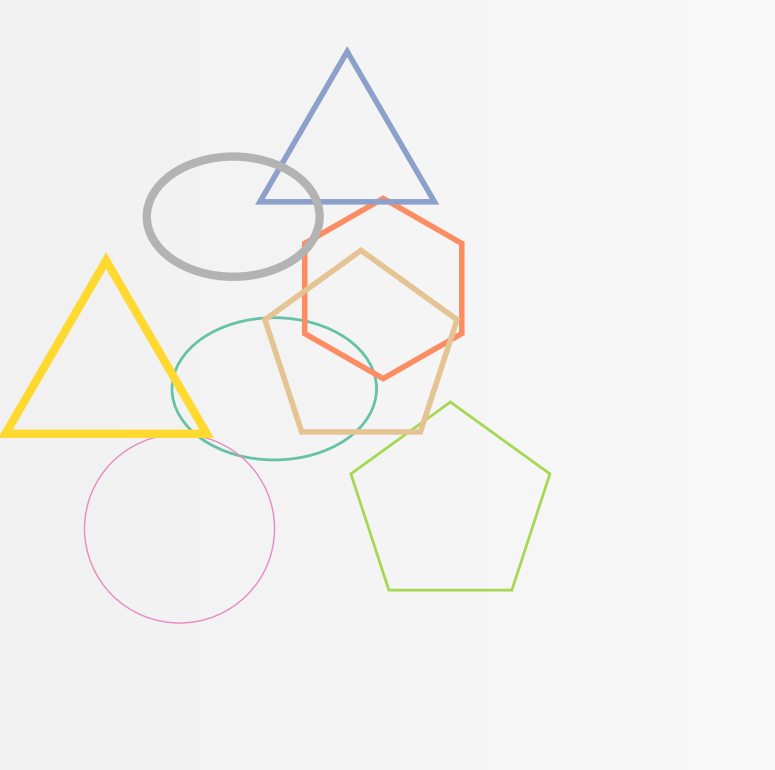[{"shape": "oval", "thickness": 1, "radius": 0.66, "center": [0.354, 0.495]}, {"shape": "hexagon", "thickness": 2, "radius": 0.59, "center": [0.495, 0.625]}, {"shape": "triangle", "thickness": 2, "radius": 0.65, "center": [0.448, 0.803]}, {"shape": "circle", "thickness": 0.5, "radius": 0.61, "center": [0.232, 0.313]}, {"shape": "pentagon", "thickness": 1, "radius": 0.68, "center": [0.581, 0.343]}, {"shape": "triangle", "thickness": 3, "radius": 0.75, "center": [0.137, 0.512]}, {"shape": "pentagon", "thickness": 2, "radius": 0.65, "center": [0.466, 0.544]}, {"shape": "oval", "thickness": 3, "radius": 0.56, "center": [0.301, 0.719]}]